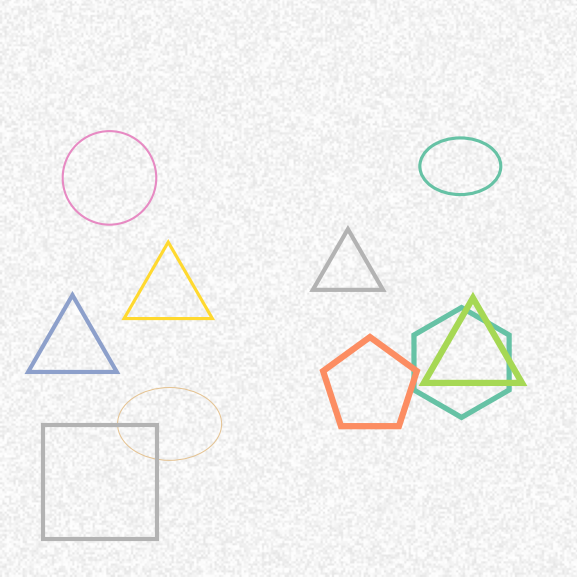[{"shape": "hexagon", "thickness": 2.5, "radius": 0.48, "center": [0.799, 0.371]}, {"shape": "oval", "thickness": 1.5, "radius": 0.35, "center": [0.797, 0.711]}, {"shape": "pentagon", "thickness": 3, "radius": 0.43, "center": [0.641, 0.33]}, {"shape": "triangle", "thickness": 2, "radius": 0.44, "center": [0.125, 0.399]}, {"shape": "circle", "thickness": 1, "radius": 0.41, "center": [0.19, 0.691]}, {"shape": "triangle", "thickness": 3, "radius": 0.49, "center": [0.819, 0.385]}, {"shape": "triangle", "thickness": 1.5, "radius": 0.44, "center": [0.291, 0.492]}, {"shape": "oval", "thickness": 0.5, "radius": 0.45, "center": [0.294, 0.265]}, {"shape": "square", "thickness": 2, "radius": 0.49, "center": [0.173, 0.164]}, {"shape": "triangle", "thickness": 2, "radius": 0.35, "center": [0.602, 0.532]}]